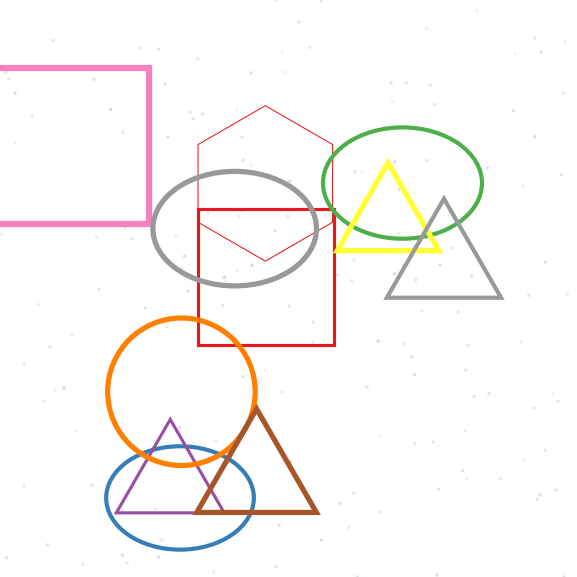[{"shape": "square", "thickness": 1.5, "radius": 0.59, "center": [0.46, 0.52]}, {"shape": "hexagon", "thickness": 0.5, "radius": 0.67, "center": [0.459, 0.682]}, {"shape": "oval", "thickness": 2, "radius": 0.64, "center": [0.312, 0.137]}, {"shape": "oval", "thickness": 2, "radius": 0.69, "center": [0.697, 0.682]}, {"shape": "triangle", "thickness": 1.5, "radius": 0.54, "center": [0.295, 0.165]}, {"shape": "circle", "thickness": 2.5, "radius": 0.64, "center": [0.314, 0.321]}, {"shape": "triangle", "thickness": 2.5, "radius": 0.51, "center": [0.672, 0.616]}, {"shape": "triangle", "thickness": 2.5, "radius": 0.6, "center": [0.444, 0.172]}, {"shape": "square", "thickness": 3, "radius": 0.68, "center": [0.123, 0.746]}, {"shape": "triangle", "thickness": 2, "radius": 0.57, "center": [0.769, 0.541]}, {"shape": "oval", "thickness": 2.5, "radius": 0.71, "center": [0.406, 0.603]}]